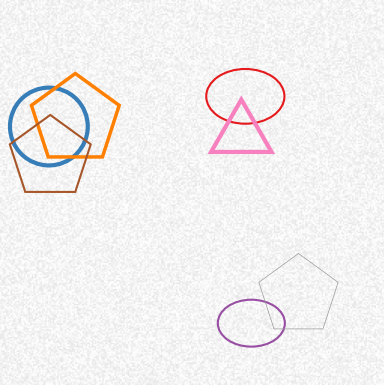[{"shape": "oval", "thickness": 1.5, "radius": 0.51, "center": [0.637, 0.75]}, {"shape": "circle", "thickness": 3, "radius": 0.51, "center": [0.127, 0.671]}, {"shape": "oval", "thickness": 1.5, "radius": 0.44, "center": [0.653, 0.161]}, {"shape": "pentagon", "thickness": 2.5, "radius": 0.6, "center": [0.196, 0.689]}, {"shape": "pentagon", "thickness": 1.5, "radius": 0.55, "center": [0.131, 0.591]}, {"shape": "triangle", "thickness": 3, "radius": 0.45, "center": [0.627, 0.651]}, {"shape": "pentagon", "thickness": 0.5, "radius": 0.54, "center": [0.775, 0.233]}]